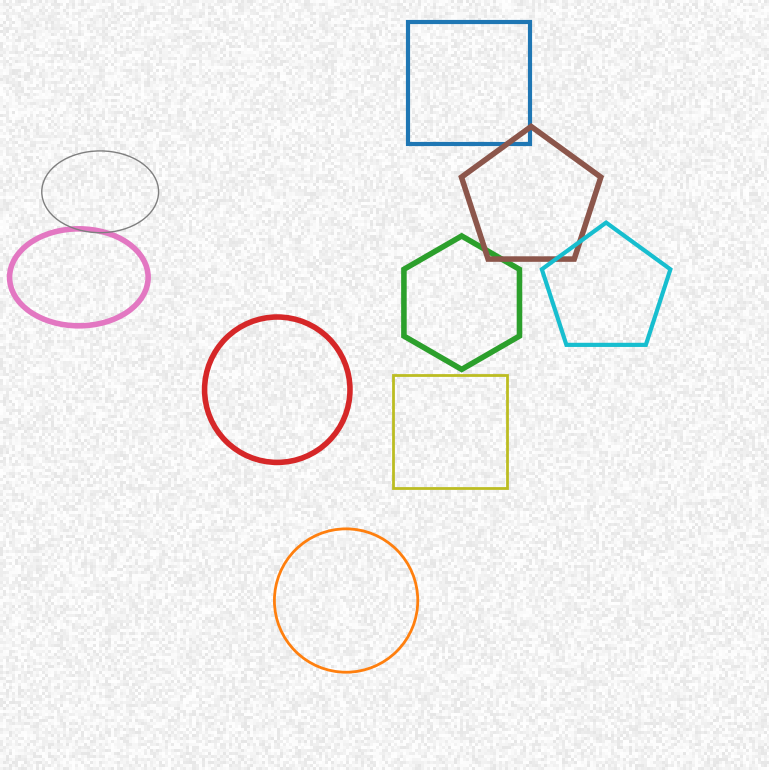[{"shape": "square", "thickness": 1.5, "radius": 0.4, "center": [0.609, 0.892]}, {"shape": "circle", "thickness": 1, "radius": 0.47, "center": [0.449, 0.22]}, {"shape": "hexagon", "thickness": 2, "radius": 0.43, "center": [0.6, 0.607]}, {"shape": "circle", "thickness": 2, "radius": 0.47, "center": [0.36, 0.494]}, {"shape": "pentagon", "thickness": 2, "radius": 0.48, "center": [0.69, 0.741]}, {"shape": "oval", "thickness": 2, "radius": 0.45, "center": [0.102, 0.64]}, {"shape": "oval", "thickness": 0.5, "radius": 0.38, "center": [0.13, 0.751]}, {"shape": "square", "thickness": 1, "radius": 0.37, "center": [0.585, 0.44]}, {"shape": "pentagon", "thickness": 1.5, "radius": 0.44, "center": [0.787, 0.623]}]